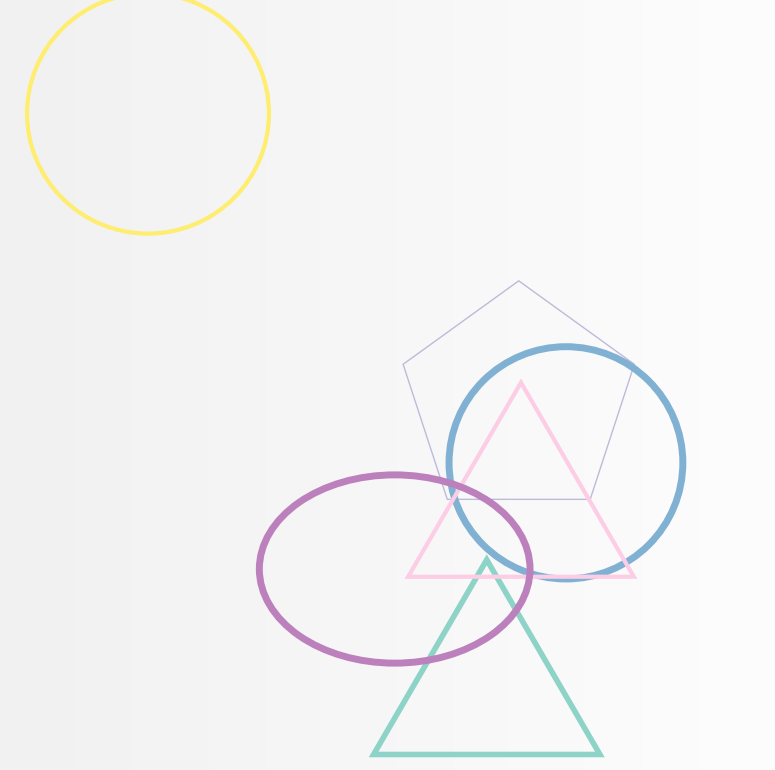[{"shape": "triangle", "thickness": 2, "radius": 0.84, "center": [0.628, 0.104]}, {"shape": "pentagon", "thickness": 0.5, "radius": 0.78, "center": [0.669, 0.478]}, {"shape": "circle", "thickness": 2.5, "radius": 0.75, "center": [0.73, 0.399]}, {"shape": "triangle", "thickness": 1.5, "radius": 0.84, "center": [0.672, 0.335]}, {"shape": "oval", "thickness": 2.5, "radius": 0.87, "center": [0.509, 0.261]}, {"shape": "circle", "thickness": 1.5, "radius": 0.78, "center": [0.191, 0.853]}]